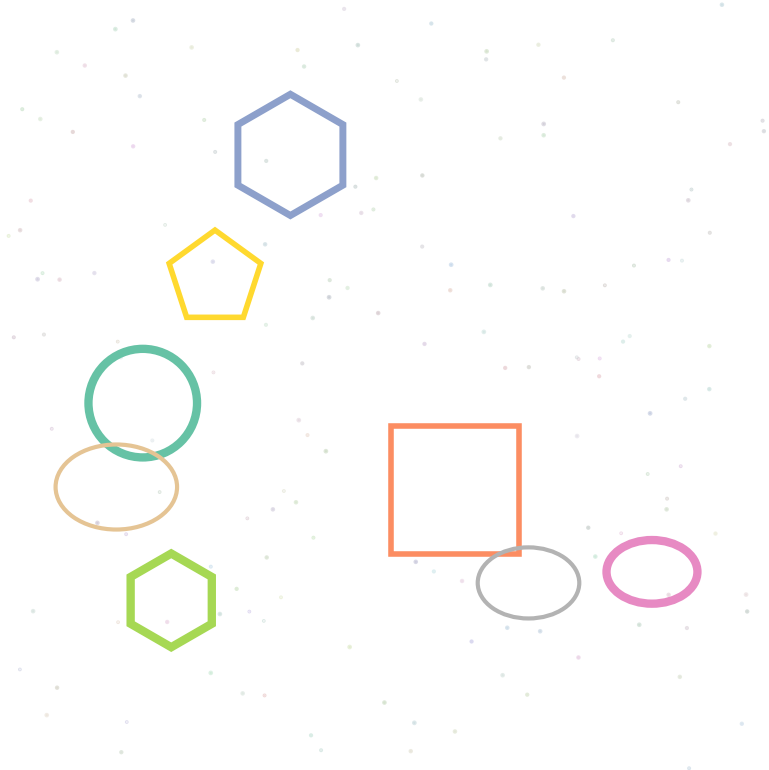[{"shape": "circle", "thickness": 3, "radius": 0.35, "center": [0.185, 0.476]}, {"shape": "square", "thickness": 2, "radius": 0.42, "center": [0.591, 0.364]}, {"shape": "hexagon", "thickness": 2.5, "radius": 0.39, "center": [0.377, 0.799]}, {"shape": "oval", "thickness": 3, "radius": 0.3, "center": [0.847, 0.257]}, {"shape": "hexagon", "thickness": 3, "radius": 0.3, "center": [0.222, 0.22]}, {"shape": "pentagon", "thickness": 2, "radius": 0.31, "center": [0.279, 0.639]}, {"shape": "oval", "thickness": 1.5, "radius": 0.39, "center": [0.151, 0.368]}, {"shape": "oval", "thickness": 1.5, "radius": 0.33, "center": [0.686, 0.243]}]